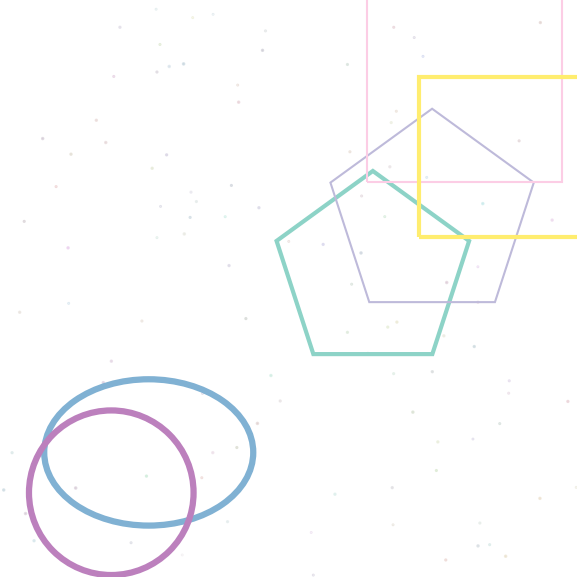[{"shape": "pentagon", "thickness": 2, "radius": 0.88, "center": [0.646, 0.528]}, {"shape": "pentagon", "thickness": 1, "radius": 0.93, "center": [0.748, 0.626]}, {"shape": "oval", "thickness": 3, "radius": 0.9, "center": [0.258, 0.216]}, {"shape": "square", "thickness": 1, "radius": 0.85, "center": [0.804, 0.854]}, {"shape": "circle", "thickness": 3, "radius": 0.71, "center": [0.193, 0.146]}, {"shape": "square", "thickness": 2, "radius": 0.69, "center": [0.863, 0.726]}]